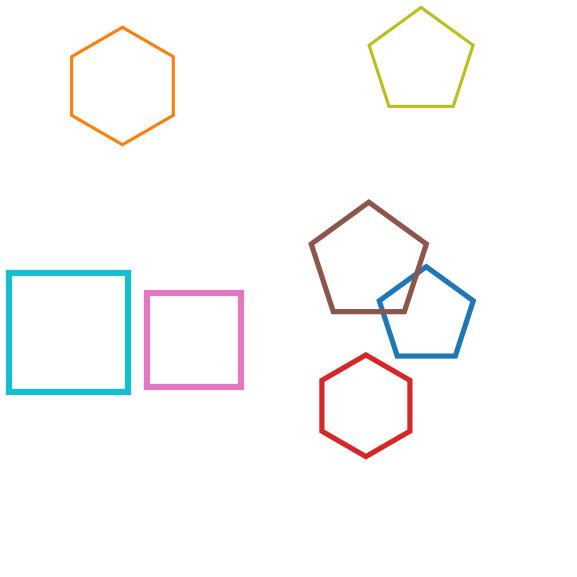[{"shape": "pentagon", "thickness": 2.5, "radius": 0.43, "center": [0.738, 0.452]}, {"shape": "hexagon", "thickness": 1.5, "radius": 0.51, "center": [0.212, 0.85]}, {"shape": "hexagon", "thickness": 2.5, "radius": 0.44, "center": [0.634, 0.297]}, {"shape": "pentagon", "thickness": 2.5, "radius": 0.52, "center": [0.639, 0.544]}, {"shape": "square", "thickness": 3, "radius": 0.41, "center": [0.335, 0.411]}, {"shape": "pentagon", "thickness": 1.5, "radius": 0.47, "center": [0.729, 0.892]}, {"shape": "square", "thickness": 3, "radius": 0.52, "center": [0.119, 0.423]}]